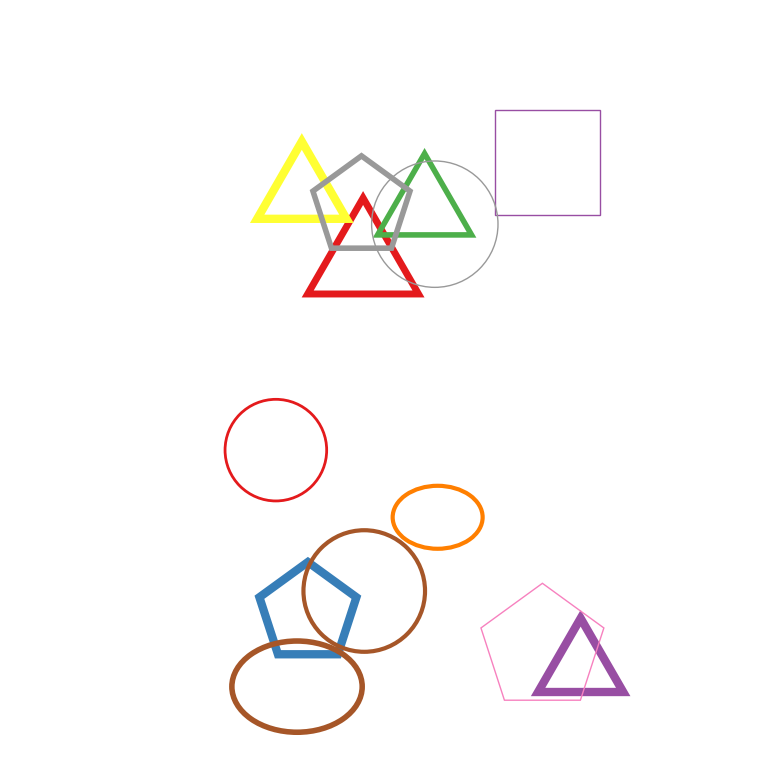[{"shape": "circle", "thickness": 1, "radius": 0.33, "center": [0.358, 0.415]}, {"shape": "triangle", "thickness": 2.5, "radius": 0.42, "center": [0.472, 0.66]}, {"shape": "pentagon", "thickness": 3, "radius": 0.33, "center": [0.4, 0.204]}, {"shape": "triangle", "thickness": 2, "radius": 0.35, "center": [0.551, 0.73]}, {"shape": "square", "thickness": 0.5, "radius": 0.34, "center": [0.711, 0.789]}, {"shape": "triangle", "thickness": 3, "radius": 0.32, "center": [0.754, 0.133]}, {"shape": "oval", "thickness": 1.5, "radius": 0.29, "center": [0.568, 0.328]}, {"shape": "triangle", "thickness": 3, "radius": 0.33, "center": [0.392, 0.749]}, {"shape": "circle", "thickness": 1.5, "radius": 0.39, "center": [0.473, 0.232]}, {"shape": "oval", "thickness": 2, "radius": 0.42, "center": [0.386, 0.108]}, {"shape": "pentagon", "thickness": 0.5, "radius": 0.42, "center": [0.704, 0.159]}, {"shape": "pentagon", "thickness": 2, "radius": 0.33, "center": [0.469, 0.731]}, {"shape": "circle", "thickness": 0.5, "radius": 0.41, "center": [0.565, 0.709]}]